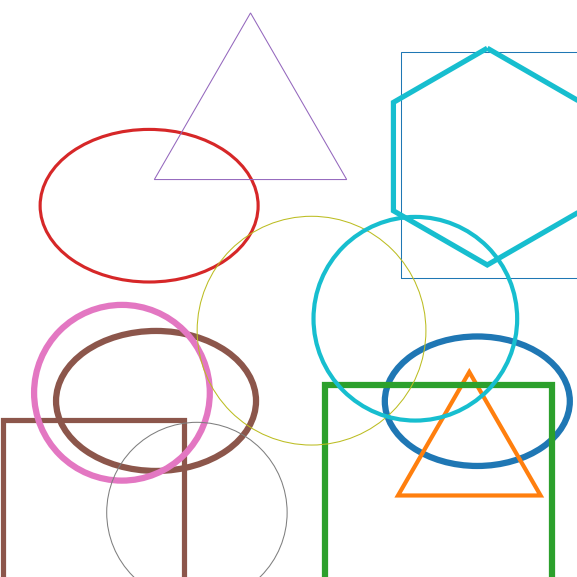[{"shape": "square", "thickness": 0.5, "radius": 0.98, "center": [0.89, 0.713]}, {"shape": "oval", "thickness": 3, "radius": 0.8, "center": [0.827, 0.304]}, {"shape": "triangle", "thickness": 2, "radius": 0.71, "center": [0.813, 0.212]}, {"shape": "square", "thickness": 3, "radius": 0.98, "center": [0.759, 0.137]}, {"shape": "oval", "thickness": 1.5, "radius": 0.94, "center": [0.258, 0.643]}, {"shape": "triangle", "thickness": 0.5, "radius": 0.96, "center": [0.434, 0.784]}, {"shape": "square", "thickness": 2.5, "radius": 0.79, "center": [0.162, 0.115]}, {"shape": "oval", "thickness": 3, "radius": 0.87, "center": [0.27, 0.305]}, {"shape": "circle", "thickness": 3, "radius": 0.76, "center": [0.211, 0.319]}, {"shape": "circle", "thickness": 0.5, "radius": 0.78, "center": [0.341, 0.112]}, {"shape": "circle", "thickness": 0.5, "radius": 0.99, "center": [0.539, 0.427]}, {"shape": "hexagon", "thickness": 2.5, "radius": 0.94, "center": [0.844, 0.728]}, {"shape": "circle", "thickness": 2, "radius": 0.88, "center": [0.719, 0.447]}]